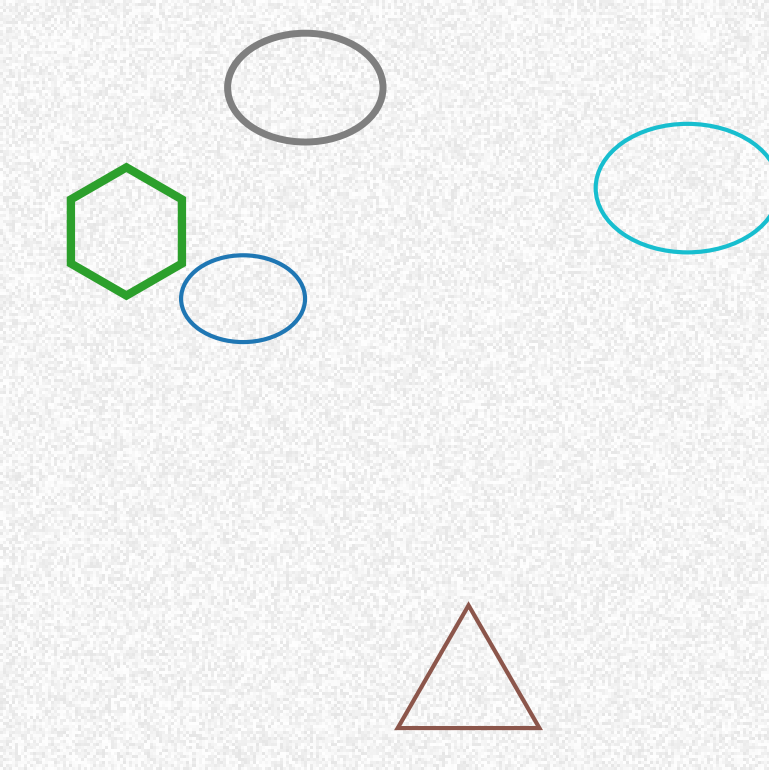[{"shape": "oval", "thickness": 1.5, "radius": 0.4, "center": [0.316, 0.612]}, {"shape": "hexagon", "thickness": 3, "radius": 0.42, "center": [0.164, 0.699]}, {"shape": "triangle", "thickness": 1.5, "radius": 0.53, "center": [0.609, 0.108]}, {"shape": "oval", "thickness": 2.5, "radius": 0.5, "center": [0.397, 0.886]}, {"shape": "oval", "thickness": 1.5, "radius": 0.6, "center": [0.893, 0.756]}]